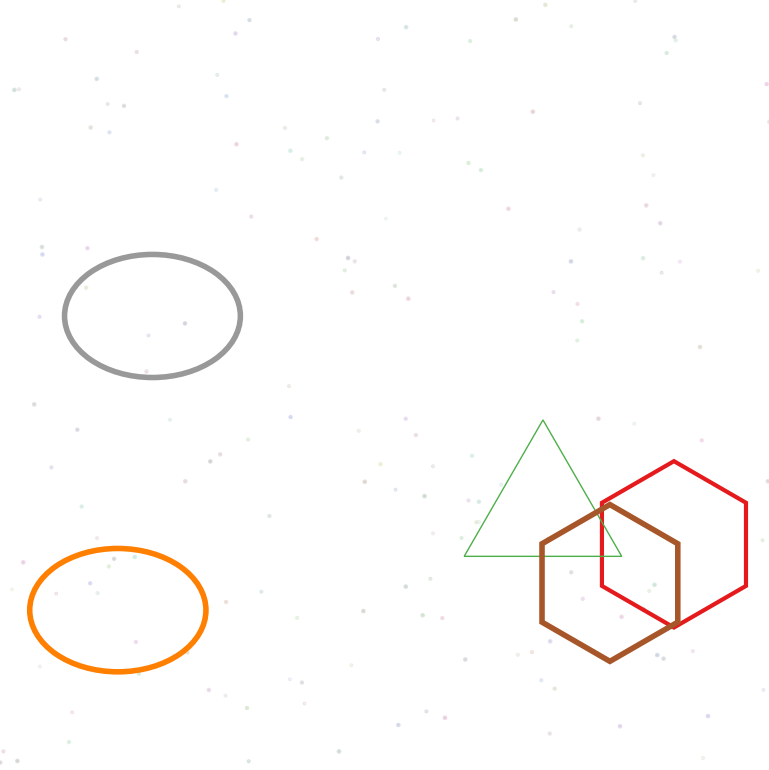[{"shape": "hexagon", "thickness": 1.5, "radius": 0.54, "center": [0.875, 0.293]}, {"shape": "triangle", "thickness": 0.5, "radius": 0.59, "center": [0.705, 0.337]}, {"shape": "oval", "thickness": 2, "radius": 0.57, "center": [0.153, 0.208]}, {"shape": "hexagon", "thickness": 2, "radius": 0.51, "center": [0.792, 0.243]}, {"shape": "oval", "thickness": 2, "radius": 0.57, "center": [0.198, 0.59]}]